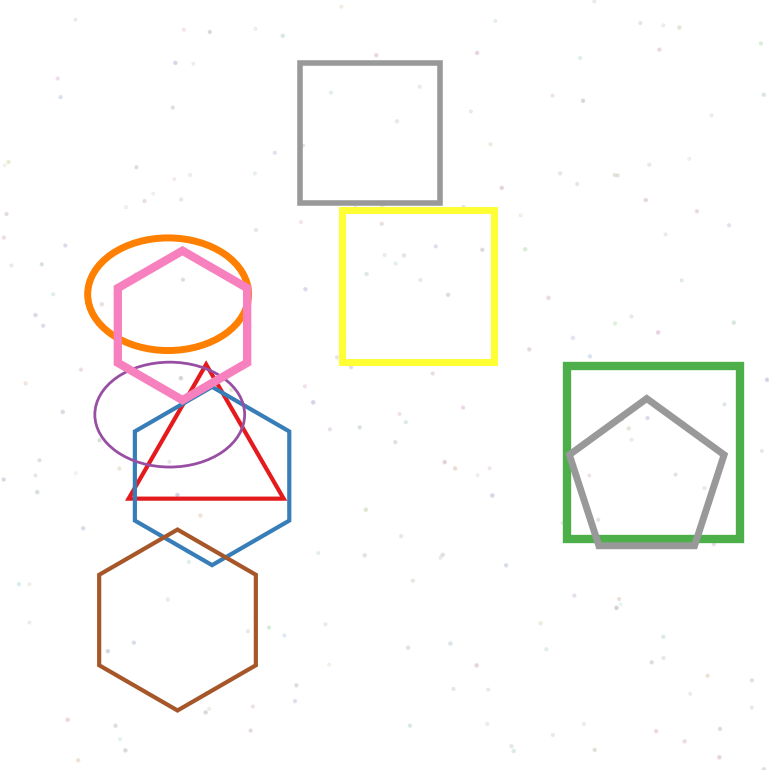[{"shape": "triangle", "thickness": 1.5, "radius": 0.58, "center": [0.268, 0.411]}, {"shape": "hexagon", "thickness": 1.5, "radius": 0.58, "center": [0.275, 0.382]}, {"shape": "square", "thickness": 3, "radius": 0.56, "center": [0.849, 0.412]}, {"shape": "oval", "thickness": 1, "radius": 0.49, "center": [0.22, 0.462]}, {"shape": "oval", "thickness": 2.5, "radius": 0.52, "center": [0.218, 0.618]}, {"shape": "square", "thickness": 2.5, "radius": 0.49, "center": [0.542, 0.629]}, {"shape": "hexagon", "thickness": 1.5, "radius": 0.59, "center": [0.231, 0.195]}, {"shape": "hexagon", "thickness": 3, "radius": 0.48, "center": [0.237, 0.577]}, {"shape": "pentagon", "thickness": 2.5, "radius": 0.53, "center": [0.84, 0.377]}, {"shape": "square", "thickness": 2, "radius": 0.45, "center": [0.48, 0.827]}]